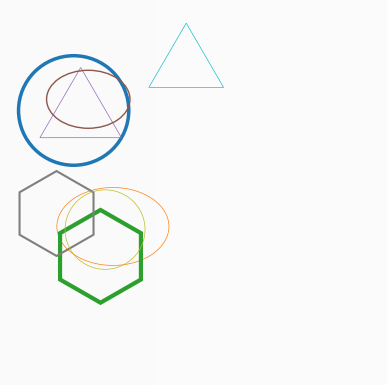[{"shape": "circle", "thickness": 2.5, "radius": 0.71, "center": [0.19, 0.713]}, {"shape": "oval", "thickness": 0.5, "radius": 0.72, "center": [0.291, 0.412]}, {"shape": "hexagon", "thickness": 3, "radius": 0.6, "center": [0.259, 0.334]}, {"shape": "triangle", "thickness": 0.5, "radius": 0.61, "center": [0.208, 0.703]}, {"shape": "oval", "thickness": 1, "radius": 0.54, "center": [0.228, 0.742]}, {"shape": "hexagon", "thickness": 1.5, "radius": 0.55, "center": [0.146, 0.445]}, {"shape": "circle", "thickness": 0.5, "radius": 0.52, "center": [0.271, 0.404]}, {"shape": "triangle", "thickness": 0.5, "radius": 0.56, "center": [0.481, 0.829]}]